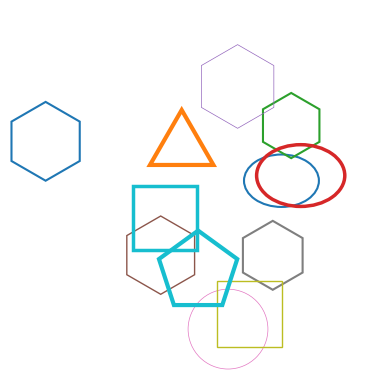[{"shape": "hexagon", "thickness": 1.5, "radius": 0.51, "center": [0.118, 0.633]}, {"shape": "oval", "thickness": 1.5, "radius": 0.49, "center": [0.731, 0.531]}, {"shape": "triangle", "thickness": 3, "radius": 0.48, "center": [0.472, 0.619]}, {"shape": "hexagon", "thickness": 1.5, "radius": 0.42, "center": [0.756, 0.674]}, {"shape": "oval", "thickness": 2.5, "radius": 0.57, "center": [0.781, 0.544]}, {"shape": "hexagon", "thickness": 0.5, "radius": 0.54, "center": [0.617, 0.775]}, {"shape": "hexagon", "thickness": 1, "radius": 0.51, "center": [0.417, 0.337]}, {"shape": "circle", "thickness": 0.5, "radius": 0.52, "center": [0.592, 0.145]}, {"shape": "hexagon", "thickness": 1.5, "radius": 0.45, "center": [0.708, 0.337]}, {"shape": "square", "thickness": 1, "radius": 0.43, "center": [0.648, 0.185]}, {"shape": "pentagon", "thickness": 3, "radius": 0.53, "center": [0.515, 0.294]}, {"shape": "square", "thickness": 2.5, "radius": 0.42, "center": [0.429, 0.433]}]